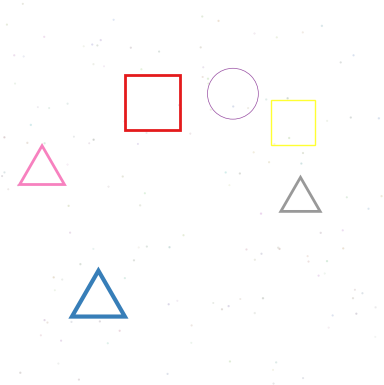[{"shape": "square", "thickness": 2, "radius": 0.35, "center": [0.395, 0.734]}, {"shape": "triangle", "thickness": 3, "radius": 0.4, "center": [0.256, 0.217]}, {"shape": "circle", "thickness": 0.5, "radius": 0.33, "center": [0.605, 0.757]}, {"shape": "square", "thickness": 1, "radius": 0.29, "center": [0.761, 0.682]}, {"shape": "triangle", "thickness": 2, "radius": 0.34, "center": [0.109, 0.554]}, {"shape": "triangle", "thickness": 2, "radius": 0.29, "center": [0.78, 0.48]}]